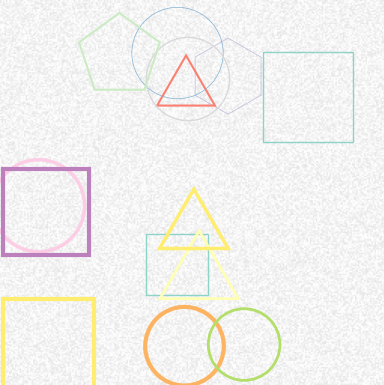[{"shape": "square", "thickness": 1, "radius": 0.4, "center": [0.459, 0.313]}, {"shape": "square", "thickness": 1, "radius": 0.58, "center": [0.8, 0.749]}, {"shape": "triangle", "thickness": 2, "radius": 0.59, "center": [0.517, 0.283]}, {"shape": "hexagon", "thickness": 0.5, "radius": 0.49, "center": [0.592, 0.802]}, {"shape": "triangle", "thickness": 1.5, "radius": 0.43, "center": [0.483, 0.769]}, {"shape": "circle", "thickness": 0.5, "radius": 0.59, "center": [0.461, 0.862]}, {"shape": "circle", "thickness": 3, "radius": 0.51, "center": [0.479, 0.101]}, {"shape": "circle", "thickness": 2, "radius": 0.47, "center": [0.634, 0.105]}, {"shape": "circle", "thickness": 2.5, "radius": 0.6, "center": [0.1, 0.466]}, {"shape": "circle", "thickness": 1, "radius": 0.54, "center": [0.488, 0.795]}, {"shape": "square", "thickness": 3, "radius": 0.56, "center": [0.119, 0.449]}, {"shape": "pentagon", "thickness": 1.5, "radius": 0.55, "center": [0.31, 0.856]}, {"shape": "square", "thickness": 3, "radius": 0.59, "center": [0.126, 0.106]}, {"shape": "triangle", "thickness": 2.5, "radius": 0.51, "center": [0.504, 0.406]}]